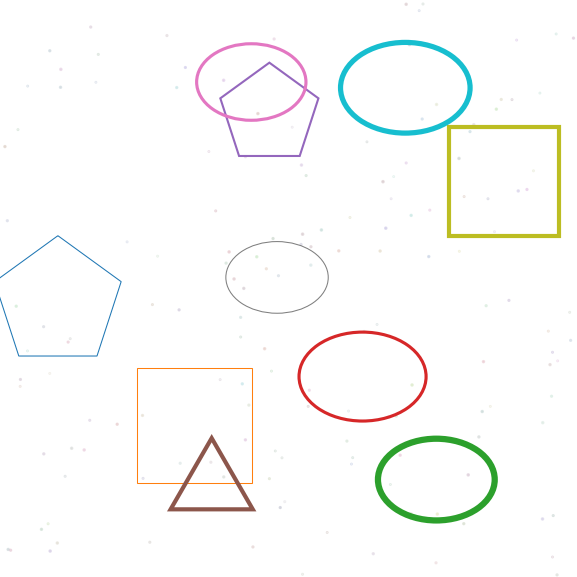[{"shape": "pentagon", "thickness": 0.5, "radius": 0.58, "center": [0.1, 0.476]}, {"shape": "square", "thickness": 0.5, "radius": 0.49, "center": [0.337, 0.262]}, {"shape": "oval", "thickness": 3, "radius": 0.51, "center": [0.756, 0.169]}, {"shape": "oval", "thickness": 1.5, "radius": 0.55, "center": [0.628, 0.347]}, {"shape": "pentagon", "thickness": 1, "radius": 0.45, "center": [0.466, 0.801]}, {"shape": "triangle", "thickness": 2, "radius": 0.41, "center": [0.367, 0.158]}, {"shape": "oval", "thickness": 1.5, "radius": 0.47, "center": [0.435, 0.857]}, {"shape": "oval", "thickness": 0.5, "radius": 0.44, "center": [0.48, 0.519]}, {"shape": "square", "thickness": 2, "radius": 0.47, "center": [0.873, 0.684]}, {"shape": "oval", "thickness": 2.5, "radius": 0.56, "center": [0.702, 0.847]}]